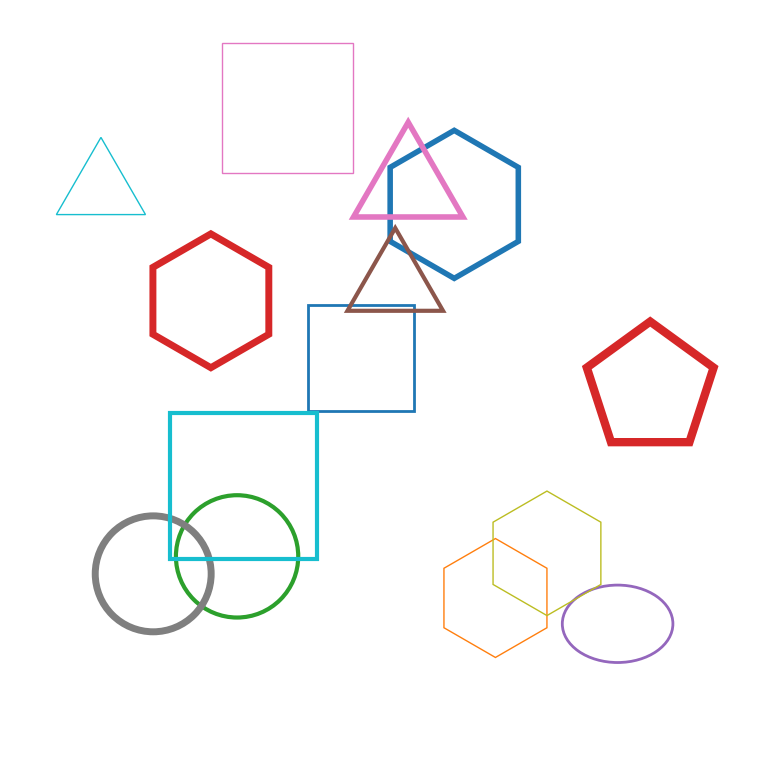[{"shape": "hexagon", "thickness": 2, "radius": 0.48, "center": [0.59, 0.735]}, {"shape": "square", "thickness": 1, "radius": 0.34, "center": [0.469, 0.536]}, {"shape": "hexagon", "thickness": 0.5, "radius": 0.39, "center": [0.643, 0.223]}, {"shape": "circle", "thickness": 1.5, "radius": 0.4, "center": [0.308, 0.277]}, {"shape": "pentagon", "thickness": 3, "radius": 0.43, "center": [0.844, 0.496]}, {"shape": "hexagon", "thickness": 2.5, "radius": 0.43, "center": [0.274, 0.609]}, {"shape": "oval", "thickness": 1, "radius": 0.36, "center": [0.802, 0.19]}, {"shape": "triangle", "thickness": 1.5, "radius": 0.36, "center": [0.513, 0.632]}, {"shape": "triangle", "thickness": 2, "radius": 0.41, "center": [0.53, 0.759]}, {"shape": "square", "thickness": 0.5, "radius": 0.42, "center": [0.373, 0.859]}, {"shape": "circle", "thickness": 2.5, "radius": 0.38, "center": [0.199, 0.255]}, {"shape": "hexagon", "thickness": 0.5, "radius": 0.4, "center": [0.71, 0.281]}, {"shape": "square", "thickness": 1.5, "radius": 0.48, "center": [0.316, 0.369]}, {"shape": "triangle", "thickness": 0.5, "radius": 0.33, "center": [0.131, 0.755]}]